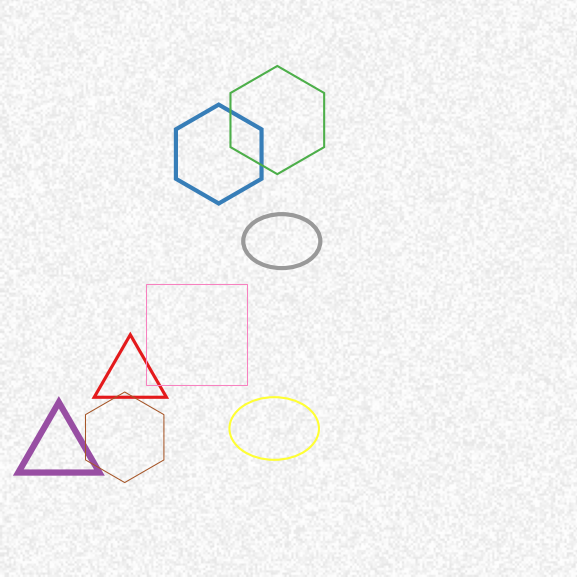[{"shape": "triangle", "thickness": 1.5, "radius": 0.36, "center": [0.226, 0.347]}, {"shape": "hexagon", "thickness": 2, "radius": 0.43, "center": [0.379, 0.732]}, {"shape": "hexagon", "thickness": 1, "radius": 0.47, "center": [0.48, 0.791]}, {"shape": "triangle", "thickness": 3, "radius": 0.41, "center": [0.102, 0.221]}, {"shape": "oval", "thickness": 1, "radius": 0.39, "center": [0.475, 0.257]}, {"shape": "hexagon", "thickness": 0.5, "radius": 0.39, "center": [0.216, 0.242]}, {"shape": "square", "thickness": 0.5, "radius": 0.44, "center": [0.34, 0.419]}, {"shape": "oval", "thickness": 2, "radius": 0.33, "center": [0.488, 0.582]}]